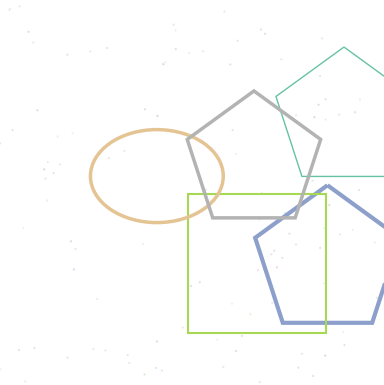[{"shape": "pentagon", "thickness": 1, "radius": 0.93, "center": [0.893, 0.692]}, {"shape": "pentagon", "thickness": 3, "radius": 0.99, "center": [0.851, 0.321]}, {"shape": "square", "thickness": 1.5, "radius": 0.9, "center": [0.667, 0.315]}, {"shape": "oval", "thickness": 2.5, "radius": 0.86, "center": [0.407, 0.543]}, {"shape": "pentagon", "thickness": 2.5, "radius": 0.91, "center": [0.66, 0.582]}]